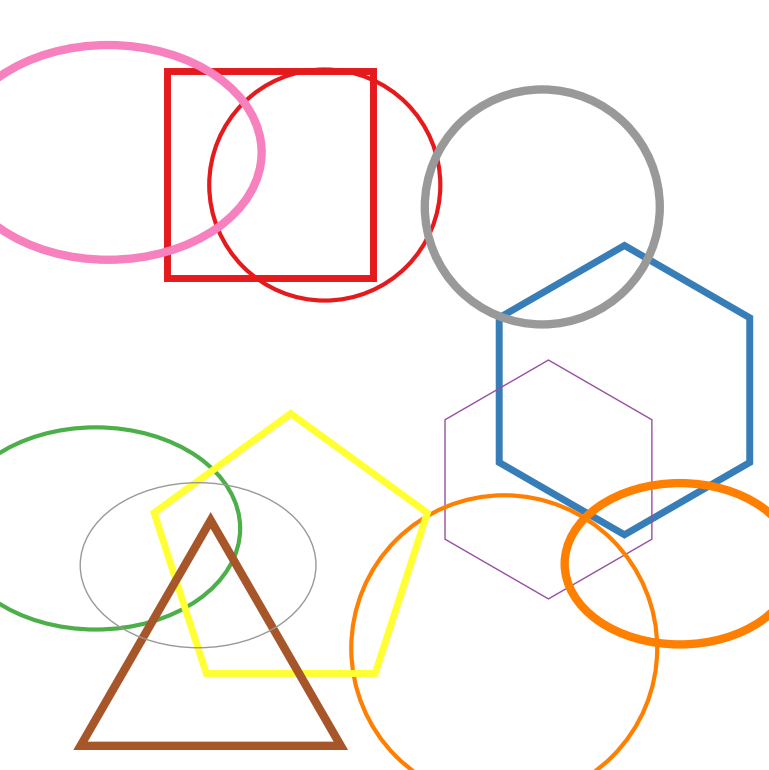[{"shape": "circle", "thickness": 1.5, "radius": 0.75, "center": [0.422, 0.76]}, {"shape": "square", "thickness": 2.5, "radius": 0.67, "center": [0.35, 0.773]}, {"shape": "hexagon", "thickness": 2.5, "radius": 0.94, "center": [0.811, 0.493]}, {"shape": "oval", "thickness": 1.5, "radius": 0.94, "center": [0.124, 0.314]}, {"shape": "hexagon", "thickness": 0.5, "radius": 0.78, "center": [0.712, 0.377]}, {"shape": "circle", "thickness": 1.5, "radius": 0.99, "center": [0.655, 0.158]}, {"shape": "oval", "thickness": 3, "radius": 0.75, "center": [0.883, 0.268]}, {"shape": "pentagon", "thickness": 2.5, "radius": 0.93, "center": [0.378, 0.276]}, {"shape": "triangle", "thickness": 3, "radius": 0.98, "center": [0.274, 0.129]}, {"shape": "oval", "thickness": 3, "radius": 1.0, "center": [0.141, 0.802]}, {"shape": "oval", "thickness": 0.5, "radius": 0.77, "center": [0.257, 0.266]}, {"shape": "circle", "thickness": 3, "radius": 0.76, "center": [0.704, 0.731]}]